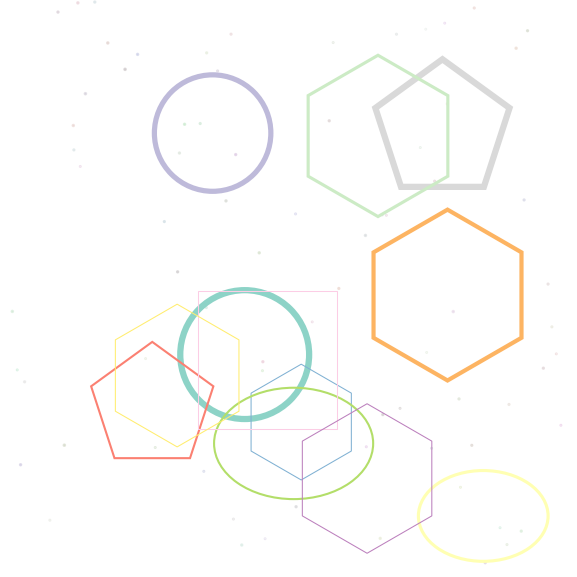[{"shape": "circle", "thickness": 3, "radius": 0.56, "center": [0.424, 0.385]}, {"shape": "oval", "thickness": 1.5, "radius": 0.56, "center": [0.837, 0.106]}, {"shape": "circle", "thickness": 2.5, "radius": 0.5, "center": [0.368, 0.769]}, {"shape": "pentagon", "thickness": 1, "radius": 0.56, "center": [0.264, 0.296]}, {"shape": "hexagon", "thickness": 0.5, "radius": 0.5, "center": [0.522, 0.268]}, {"shape": "hexagon", "thickness": 2, "radius": 0.74, "center": [0.775, 0.488]}, {"shape": "oval", "thickness": 1, "radius": 0.69, "center": [0.508, 0.231]}, {"shape": "square", "thickness": 0.5, "radius": 0.6, "center": [0.463, 0.376]}, {"shape": "pentagon", "thickness": 3, "radius": 0.61, "center": [0.766, 0.774]}, {"shape": "hexagon", "thickness": 0.5, "radius": 0.65, "center": [0.636, 0.171]}, {"shape": "hexagon", "thickness": 1.5, "radius": 0.7, "center": [0.655, 0.764]}, {"shape": "hexagon", "thickness": 0.5, "radius": 0.62, "center": [0.307, 0.349]}]